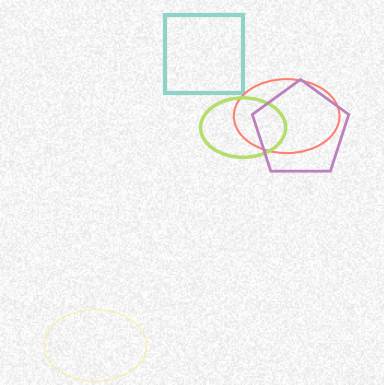[{"shape": "square", "thickness": 3, "radius": 0.51, "center": [0.529, 0.859]}, {"shape": "oval", "thickness": 1.5, "radius": 0.69, "center": [0.745, 0.698]}, {"shape": "oval", "thickness": 2.5, "radius": 0.55, "center": [0.632, 0.669]}, {"shape": "pentagon", "thickness": 2, "radius": 0.66, "center": [0.781, 0.662]}, {"shape": "oval", "thickness": 0.5, "radius": 0.66, "center": [0.248, 0.103]}]